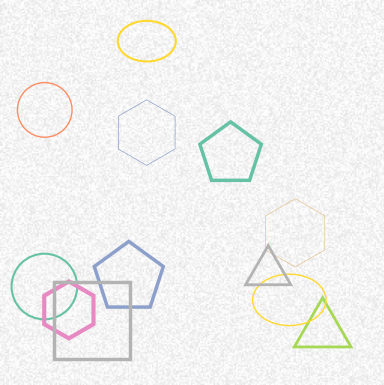[{"shape": "pentagon", "thickness": 2.5, "radius": 0.42, "center": [0.599, 0.599]}, {"shape": "circle", "thickness": 1.5, "radius": 0.43, "center": [0.115, 0.256]}, {"shape": "circle", "thickness": 1, "radius": 0.35, "center": [0.116, 0.715]}, {"shape": "hexagon", "thickness": 0.5, "radius": 0.43, "center": [0.381, 0.656]}, {"shape": "pentagon", "thickness": 2.5, "radius": 0.47, "center": [0.335, 0.279]}, {"shape": "hexagon", "thickness": 3, "radius": 0.37, "center": [0.179, 0.195]}, {"shape": "triangle", "thickness": 2, "radius": 0.43, "center": [0.838, 0.141]}, {"shape": "oval", "thickness": 1, "radius": 0.48, "center": [0.752, 0.221]}, {"shape": "oval", "thickness": 1.5, "radius": 0.38, "center": [0.381, 0.893]}, {"shape": "hexagon", "thickness": 0.5, "radius": 0.44, "center": [0.767, 0.395]}, {"shape": "square", "thickness": 2.5, "radius": 0.5, "center": [0.239, 0.168]}, {"shape": "triangle", "thickness": 2, "radius": 0.34, "center": [0.697, 0.294]}]